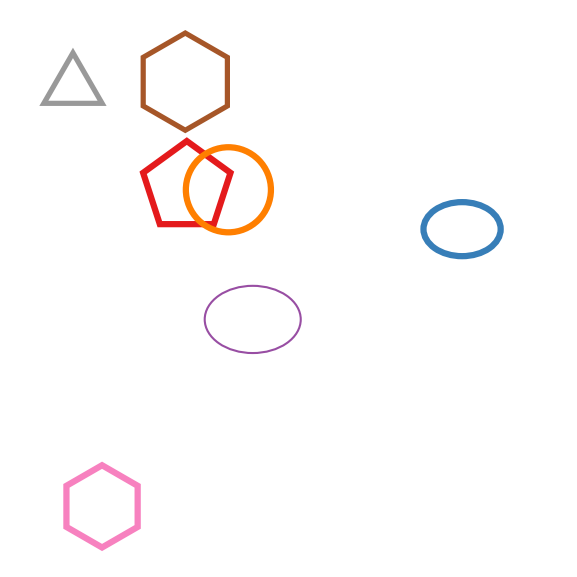[{"shape": "pentagon", "thickness": 3, "radius": 0.4, "center": [0.323, 0.675]}, {"shape": "oval", "thickness": 3, "radius": 0.33, "center": [0.8, 0.602]}, {"shape": "oval", "thickness": 1, "radius": 0.42, "center": [0.438, 0.446]}, {"shape": "circle", "thickness": 3, "radius": 0.37, "center": [0.395, 0.671]}, {"shape": "hexagon", "thickness": 2.5, "radius": 0.42, "center": [0.321, 0.858]}, {"shape": "hexagon", "thickness": 3, "radius": 0.36, "center": [0.177, 0.122]}, {"shape": "triangle", "thickness": 2.5, "radius": 0.29, "center": [0.126, 0.849]}]